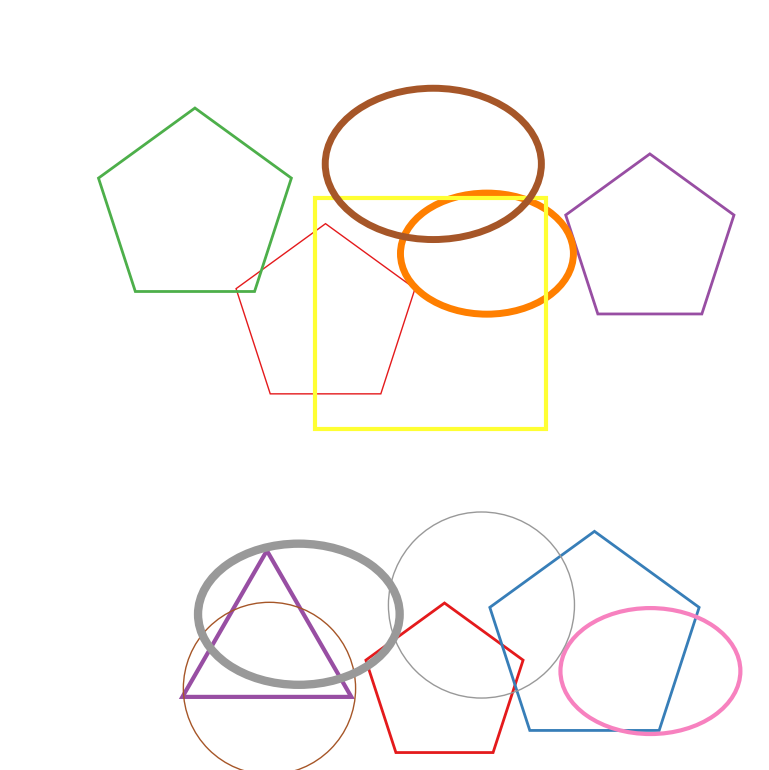[{"shape": "pentagon", "thickness": 0.5, "radius": 0.61, "center": [0.423, 0.587]}, {"shape": "pentagon", "thickness": 1, "radius": 0.54, "center": [0.577, 0.11]}, {"shape": "pentagon", "thickness": 1, "radius": 0.71, "center": [0.772, 0.167]}, {"shape": "pentagon", "thickness": 1, "radius": 0.66, "center": [0.253, 0.728]}, {"shape": "triangle", "thickness": 1.5, "radius": 0.63, "center": [0.347, 0.158]}, {"shape": "pentagon", "thickness": 1, "radius": 0.57, "center": [0.844, 0.685]}, {"shape": "oval", "thickness": 2.5, "radius": 0.56, "center": [0.632, 0.671]}, {"shape": "square", "thickness": 1.5, "radius": 0.75, "center": [0.559, 0.592]}, {"shape": "oval", "thickness": 2.5, "radius": 0.7, "center": [0.563, 0.787]}, {"shape": "circle", "thickness": 0.5, "radius": 0.56, "center": [0.35, 0.106]}, {"shape": "oval", "thickness": 1.5, "radius": 0.58, "center": [0.845, 0.129]}, {"shape": "circle", "thickness": 0.5, "radius": 0.6, "center": [0.625, 0.214]}, {"shape": "oval", "thickness": 3, "radius": 0.65, "center": [0.388, 0.202]}]